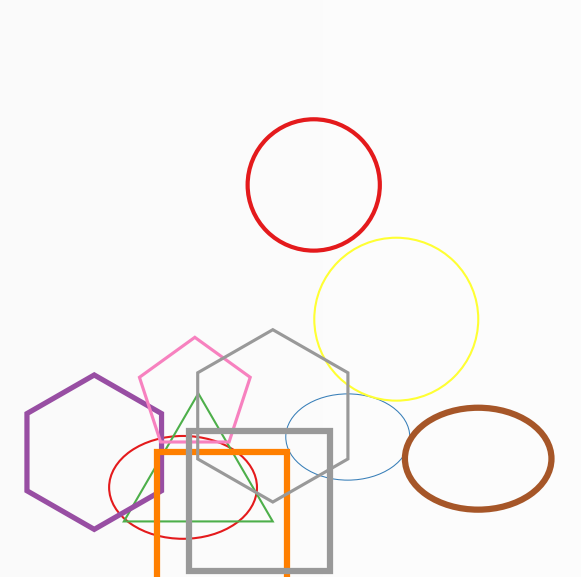[{"shape": "oval", "thickness": 1, "radius": 0.64, "center": [0.315, 0.155]}, {"shape": "circle", "thickness": 2, "radius": 0.57, "center": [0.54, 0.679]}, {"shape": "oval", "thickness": 0.5, "radius": 0.53, "center": [0.598, 0.242]}, {"shape": "triangle", "thickness": 1, "radius": 0.74, "center": [0.341, 0.17]}, {"shape": "hexagon", "thickness": 2.5, "radius": 0.67, "center": [0.162, 0.216]}, {"shape": "square", "thickness": 3, "radius": 0.56, "center": [0.382, 0.104]}, {"shape": "circle", "thickness": 1, "radius": 0.71, "center": [0.682, 0.446]}, {"shape": "oval", "thickness": 3, "radius": 0.63, "center": [0.823, 0.205]}, {"shape": "pentagon", "thickness": 1.5, "radius": 0.5, "center": [0.335, 0.315]}, {"shape": "hexagon", "thickness": 1.5, "radius": 0.75, "center": [0.469, 0.279]}, {"shape": "square", "thickness": 3, "radius": 0.6, "center": [0.447, 0.132]}]